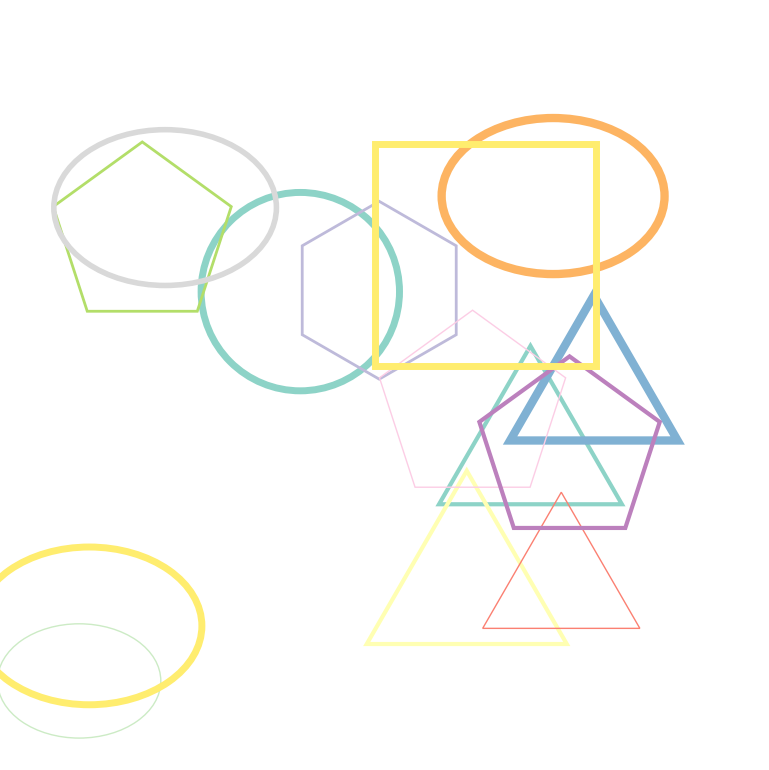[{"shape": "triangle", "thickness": 1.5, "radius": 0.69, "center": [0.689, 0.414]}, {"shape": "circle", "thickness": 2.5, "radius": 0.64, "center": [0.39, 0.621]}, {"shape": "triangle", "thickness": 1.5, "radius": 0.75, "center": [0.606, 0.239]}, {"shape": "hexagon", "thickness": 1, "radius": 0.58, "center": [0.492, 0.623]}, {"shape": "triangle", "thickness": 0.5, "radius": 0.59, "center": [0.729, 0.243]}, {"shape": "triangle", "thickness": 3, "radius": 0.63, "center": [0.771, 0.491]}, {"shape": "oval", "thickness": 3, "radius": 0.72, "center": [0.718, 0.745]}, {"shape": "pentagon", "thickness": 1, "radius": 0.61, "center": [0.185, 0.694]}, {"shape": "pentagon", "thickness": 0.5, "radius": 0.64, "center": [0.614, 0.47]}, {"shape": "oval", "thickness": 2, "radius": 0.72, "center": [0.214, 0.73]}, {"shape": "pentagon", "thickness": 1.5, "radius": 0.62, "center": [0.74, 0.414]}, {"shape": "oval", "thickness": 0.5, "radius": 0.53, "center": [0.103, 0.116]}, {"shape": "square", "thickness": 2.5, "radius": 0.72, "center": [0.631, 0.669]}, {"shape": "oval", "thickness": 2.5, "radius": 0.73, "center": [0.116, 0.187]}]